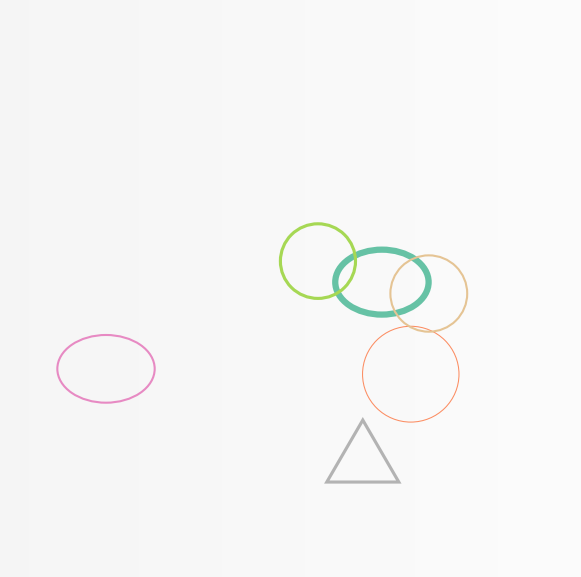[{"shape": "oval", "thickness": 3, "radius": 0.4, "center": [0.657, 0.511]}, {"shape": "circle", "thickness": 0.5, "radius": 0.41, "center": [0.707, 0.351]}, {"shape": "oval", "thickness": 1, "radius": 0.42, "center": [0.182, 0.36]}, {"shape": "circle", "thickness": 1.5, "radius": 0.32, "center": [0.547, 0.547]}, {"shape": "circle", "thickness": 1, "radius": 0.33, "center": [0.738, 0.491]}, {"shape": "triangle", "thickness": 1.5, "radius": 0.36, "center": [0.624, 0.2]}]